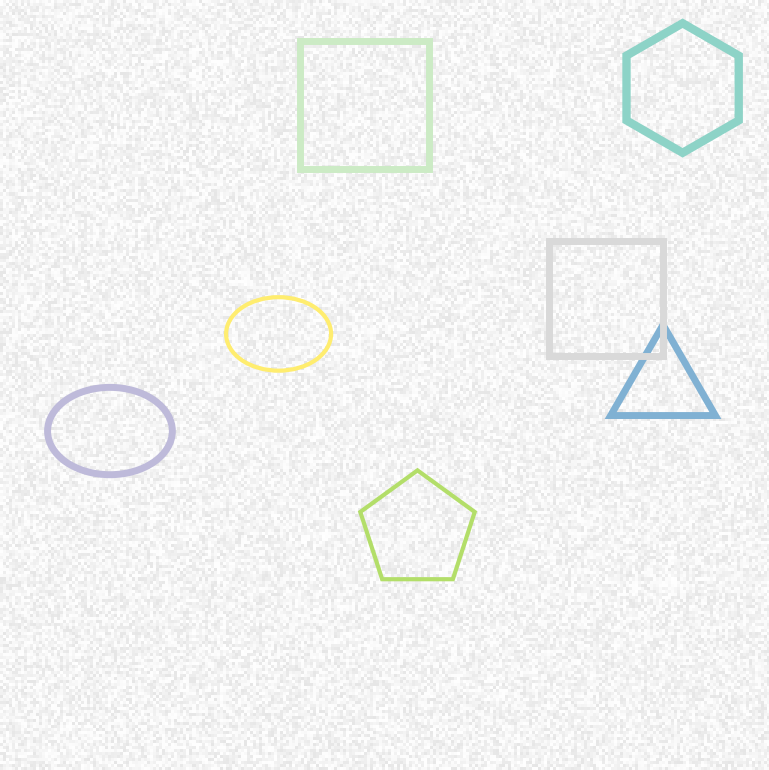[{"shape": "hexagon", "thickness": 3, "radius": 0.42, "center": [0.887, 0.886]}, {"shape": "oval", "thickness": 2.5, "radius": 0.41, "center": [0.143, 0.44]}, {"shape": "triangle", "thickness": 2.5, "radius": 0.39, "center": [0.861, 0.5]}, {"shape": "pentagon", "thickness": 1.5, "radius": 0.39, "center": [0.542, 0.311]}, {"shape": "square", "thickness": 2.5, "radius": 0.37, "center": [0.787, 0.613]}, {"shape": "square", "thickness": 2.5, "radius": 0.42, "center": [0.473, 0.864]}, {"shape": "oval", "thickness": 1.5, "radius": 0.34, "center": [0.362, 0.566]}]